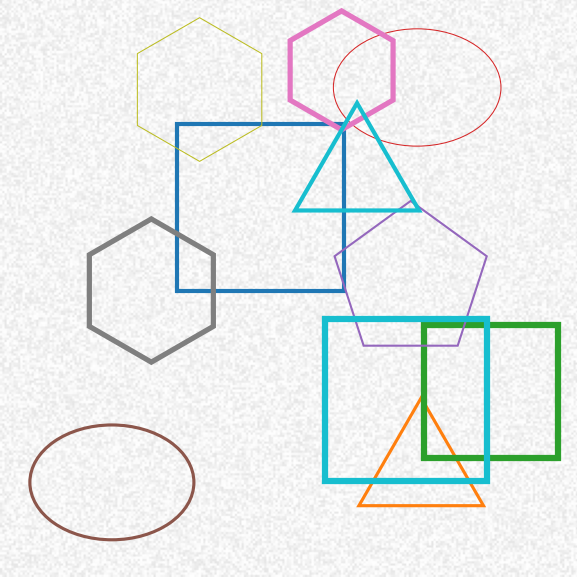[{"shape": "square", "thickness": 2, "radius": 0.72, "center": [0.451, 0.639]}, {"shape": "triangle", "thickness": 1.5, "radius": 0.62, "center": [0.729, 0.186]}, {"shape": "square", "thickness": 3, "radius": 0.58, "center": [0.85, 0.321]}, {"shape": "oval", "thickness": 0.5, "radius": 0.73, "center": [0.722, 0.848]}, {"shape": "pentagon", "thickness": 1, "radius": 0.69, "center": [0.711, 0.513]}, {"shape": "oval", "thickness": 1.5, "radius": 0.71, "center": [0.194, 0.164]}, {"shape": "hexagon", "thickness": 2.5, "radius": 0.51, "center": [0.592, 0.877]}, {"shape": "hexagon", "thickness": 2.5, "radius": 0.62, "center": [0.262, 0.496]}, {"shape": "hexagon", "thickness": 0.5, "radius": 0.62, "center": [0.346, 0.844]}, {"shape": "square", "thickness": 3, "radius": 0.7, "center": [0.703, 0.307]}, {"shape": "triangle", "thickness": 2, "radius": 0.62, "center": [0.618, 0.697]}]